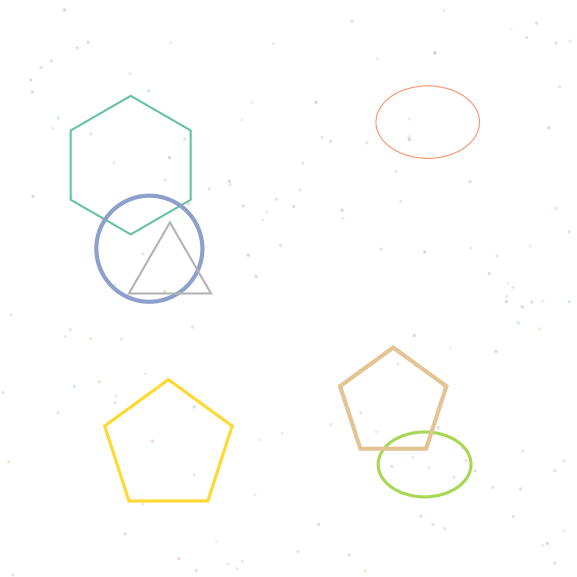[{"shape": "hexagon", "thickness": 1, "radius": 0.6, "center": [0.226, 0.713]}, {"shape": "oval", "thickness": 0.5, "radius": 0.45, "center": [0.741, 0.788]}, {"shape": "circle", "thickness": 2, "radius": 0.46, "center": [0.259, 0.568]}, {"shape": "oval", "thickness": 1.5, "radius": 0.4, "center": [0.735, 0.195]}, {"shape": "pentagon", "thickness": 1.5, "radius": 0.58, "center": [0.292, 0.226]}, {"shape": "pentagon", "thickness": 2, "radius": 0.48, "center": [0.681, 0.3]}, {"shape": "triangle", "thickness": 1, "radius": 0.41, "center": [0.294, 0.532]}]